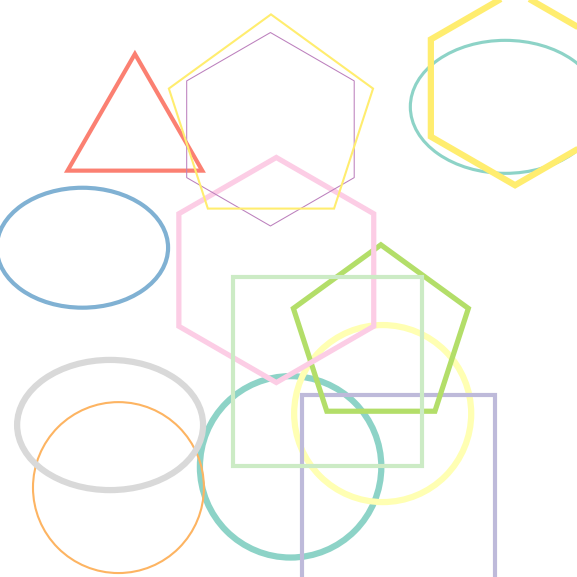[{"shape": "circle", "thickness": 3, "radius": 0.79, "center": [0.503, 0.191]}, {"shape": "oval", "thickness": 1.5, "radius": 0.82, "center": [0.875, 0.814]}, {"shape": "circle", "thickness": 3, "radius": 0.77, "center": [0.663, 0.283]}, {"shape": "square", "thickness": 2, "radius": 0.84, "center": [0.691, 0.148]}, {"shape": "triangle", "thickness": 2, "radius": 0.67, "center": [0.234, 0.771]}, {"shape": "oval", "thickness": 2, "radius": 0.74, "center": [0.143, 0.57]}, {"shape": "circle", "thickness": 1, "radius": 0.74, "center": [0.205, 0.155]}, {"shape": "pentagon", "thickness": 2.5, "radius": 0.8, "center": [0.66, 0.416]}, {"shape": "hexagon", "thickness": 2.5, "radius": 0.97, "center": [0.478, 0.532]}, {"shape": "oval", "thickness": 3, "radius": 0.81, "center": [0.191, 0.263]}, {"shape": "hexagon", "thickness": 0.5, "radius": 0.84, "center": [0.468, 0.775]}, {"shape": "square", "thickness": 2, "radius": 0.82, "center": [0.567, 0.356]}, {"shape": "hexagon", "thickness": 3, "radius": 0.84, "center": [0.892, 0.847]}, {"shape": "pentagon", "thickness": 1, "radius": 0.93, "center": [0.469, 0.788]}]